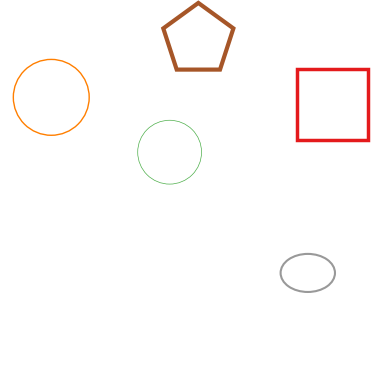[{"shape": "square", "thickness": 2.5, "radius": 0.46, "center": [0.864, 0.729]}, {"shape": "circle", "thickness": 0.5, "radius": 0.41, "center": [0.441, 0.605]}, {"shape": "circle", "thickness": 1, "radius": 0.49, "center": [0.133, 0.747]}, {"shape": "pentagon", "thickness": 3, "radius": 0.48, "center": [0.515, 0.897]}, {"shape": "oval", "thickness": 1.5, "radius": 0.35, "center": [0.799, 0.291]}]